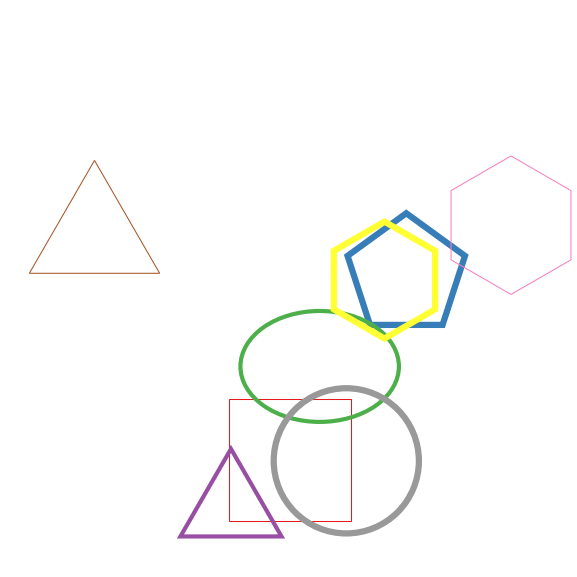[{"shape": "square", "thickness": 0.5, "radius": 0.53, "center": [0.502, 0.202]}, {"shape": "pentagon", "thickness": 3, "radius": 0.53, "center": [0.703, 0.523]}, {"shape": "oval", "thickness": 2, "radius": 0.69, "center": [0.554, 0.365]}, {"shape": "triangle", "thickness": 2, "radius": 0.51, "center": [0.4, 0.121]}, {"shape": "hexagon", "thickness": 3, "radius": 0.51, "center": [0.666, 0.514]}, {"shape": "triangle", "thickness": 0.5, "radius": 0.65, "center": [0.164, 0.591]}, {"shape": "hexagon", "thickness": 0.5, "radius": 0.6, "center": [0.885, 0.609]}, {"shape": "circle", "thickness": 3, "radius": 0.63, "center": [0.6, 0.201]}]